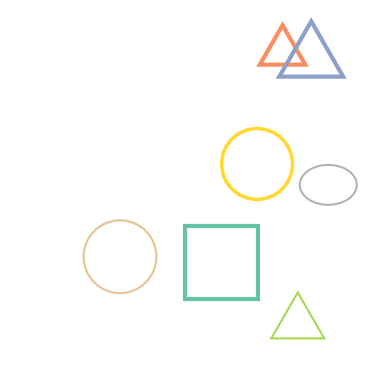[{"shape": "square", "thickness": 3, "radius": 0.47, "center": [0.575, 0.319]}, {"shape": "triangle", "thickness": 3, "radius": 0.34, "center": [0.734, 0.866]}, {"shape": "triangle", "thickness": 3, "radius": 0.48, "center": [0.808, 0.849]}, {"shape": "triangle", "thickness": 1.5, "radius": 0.4, "center": [0.773, 0.161]}, {"shape": "circle", "thickness": 2.5, "radius": 0.46, "center": [0.668, 0.574]}, {"shape": "circle", "thickness": 1.5, "radius": 0.47, "center": [0.312, 0.333]}, {"shape": "oval", "thickness": 1.5, "radius": 0.37, "center": [0.853, 0.52]}]